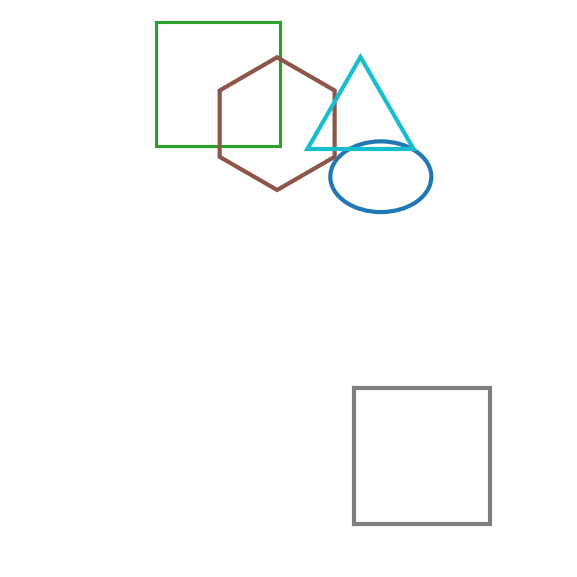[{"shape": "oval", "thickness": 2, "radius": 0.44, "center": [0.659, 0.693]}, {"shape": "square", "thickness": 1.5, "radius": 0.54, "center": [0.377, 0.853]}, {"shape": "hexagon", "thickness": 2, "radius": 0.57, "center": [0.48, 0.785]}, {"shape": "square", "thickness": 2, "radius": 0.59, "center": [0.731, 0.209]}, {"shape": "triangle", "thickness": 2, "radius": 0.53, "center": [0.624, 0.794]}]